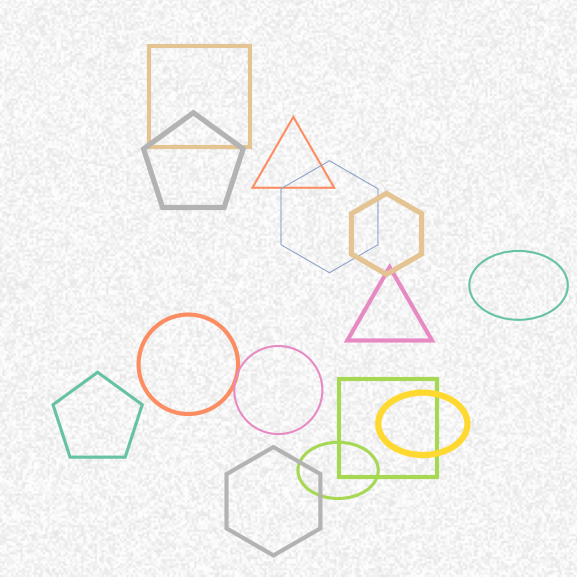[{"shape": "pentagon", "thickness": 1.5, "radius": 0.41, "center": [0.169, 0.273]}, {"shape": "oval", "thickness": 1, "radius": 0.43, "center": [0.898, 0.505]}, {"shape": "triangle", "thickness": 1, "radius": 0.41, "center": [0.508, 0.715]}, {"shape": "circle", "thickness": 2, "radius": 0.43, "center": [0.326, 0.368]}, {"shape": "hexagon", "thickness": 0.5, "radius": 0.48, "center": [0.571, 0.624]}, {"shape": "triangle", "thickness": 2, "radius": 0.42, "center": [0.675, 0.452]}, {"shape": "circle", "thickness": 1, "radius": 0.38, "center": [0.482, 0.324]}, {"shape": "square", "thickness": 2, "radius": 0.42, "center": [0.672, 0.257]}, {"shape": "oval", "thickness": 1.5, "radius": 0.35, "center": [0.585, 0.185]}, {"shape": "oval", "thickness": 3, "radius": 0.39, "center": [0.732, 0.265]}, {"shape": "square", "thickness": 2, "radius": 0.43, "center": [0.345, 0.832]}, {"shape": "hexagon", "thickness": 2.5, "radius": 0.35, "center": [0.669, 0.594]}, {"shape": "hexagon", "thickness": 2, "radius": 0.47, "center": [0.474, 0.131]}, {"shape": "pentagon", "thickness": 2.5, "radius": 0.45, "center": [0.335, 0.713]}]